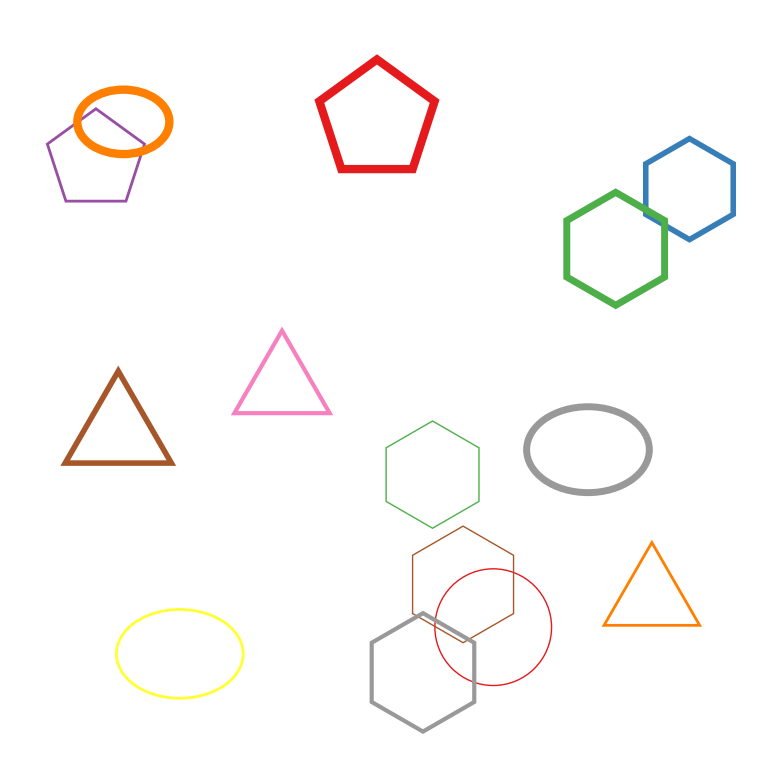[{"shape": "circle", "thickness": 0.5, "radius": 0.38, "center": [0.641, 0.185]}, {"shape": "pentagon", "thickness": 3, "radius": 0.39, "center": [0.49, 0.844]}, {"shape": "hexagon", "thickness": 2, "radius": 0.33, "center": [0.895, 0.754]}, {"shape": "hexagon", "thickness": 2.5, "radius": 0.37, "center": [0.8, 0.677]}, {"shape": "hexagon", "thickness": 0.5, "radius": 0.35, "center": [0.562, 0.384]}, {"shape": "pentagon", "thickness": 1, "radius": 0.33, "center": [0.125, 0.792]}, {"shape": "triangle", "thickness": 1, "radius": 0.36, "center": [0.847, 0.224]}, {"shape": "oval", "thickness": 3, "radius": 0.3, "center": [0.16, 0.842]}, {"shape": "oval", "thickness": 1, "radius": 0.41, "center": [0.233, 0.151]}, {"shape": "hexagon", "thickness": 0.5, "radius": 0.38, "center": [0.601, 0.241]}, {"shape": "triangle", "thickness": 2, "radius": 0.4, "center": [0.154, 0.438]}, {"shape": "triangle", "thickness": 1.5, "radius": 0.36, "center": [0.366, 0.499]}, {"shape": "oval", "thickness": 2.5, "radius": 0.4, "center": [0.764, 0.416]}, {"shape": "hexagon", "thickness": 1.5, "radius": 0.38, "center": [0.549, 0.127]}]